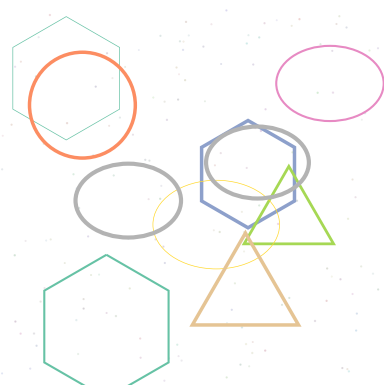[{"shape": "hexagon", "thickness": 0.5, "radius": 0.8, "center": [0.172, 0.797]}, {"shape": "hexagon", "thickness": 1.5, "radius": 0.93, "center": [0.276, 0.152]}, {"shape": "circle", "thickness": 2.5, "radius": 0.69, "center": [0.214, 0.727]}, {"shape": "hexagon", "thickness": 2.5, "radius": 0.7, "center": [0.644, 0.548]}, {"shape": "oval", "thickness": 1.5, "radius": 0.7, "center": [0.857, 0.783]}, {"shape": "triangle", "thickness": 2, "radius": 0.67, "center": [0.75, 0.434]}, {"shape": "oval", "thickness": 0.5, "radius": 0.82, "center": [0.562, 0.417]}, {"shape": "triangle", "thickness": 2.5, "radius": 0.8, "center": [0.638, 0.236]}, {"shape": "oval", "thickness": 3, "radius": 0.69, "center": [0.333, 0.479]}, {"shape": "oval", "thickness": 3, "radius": 0.67, "center": [0.669, 0.578]}]